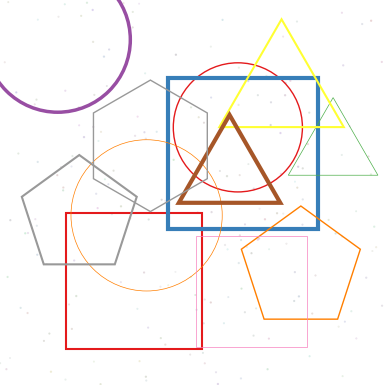[{"shape": "circle", "thickness": 1, "radius": 0.84, "center": [0.618, 0.669]}, {"shape": "square", "thickness": 1.5, "radius": 0.88, "center": [0.348, 0.271]}, {"shape": "square", "thickness": 3, "radius": 0.98, "center": [0.631, 0.601]}, {"shape": "triangle", "thickness": 0.5, "radius": 0.67, "center": [0.865, 0.612]}, {"shape": "circle", "thickness": 2.5, "radius": 0.94, "center": [0.15, 0.897]}, {"shape": "circle", "thickness": 0.5, "radius": 0.98, "center": [0.381, 0.441]}, {"shape": "pentagon", "thickness": 1, "radius": 0.81, "center": [0.781, 0.302]}, {"shape": "triangle", "thickness": 1.5, "radius": 0.93, "center": [0.731, 0.763]}, {"shape": "triangle", "thickness": 3, "radius": 0.76, "center": [0.596, 0.549]}, {"shape": "square", "thickness": 0.5, "radius": 0.72, "center": [0.654, 0.244]}, {"shape": "hexagon", "thickness": 1, "radius": 0.85, "center": [0.391, 0.621]}, {"shape": "pentagon", "thickness": 1.5, "radius": 0.78, "center": [0.206, 0.44]}]